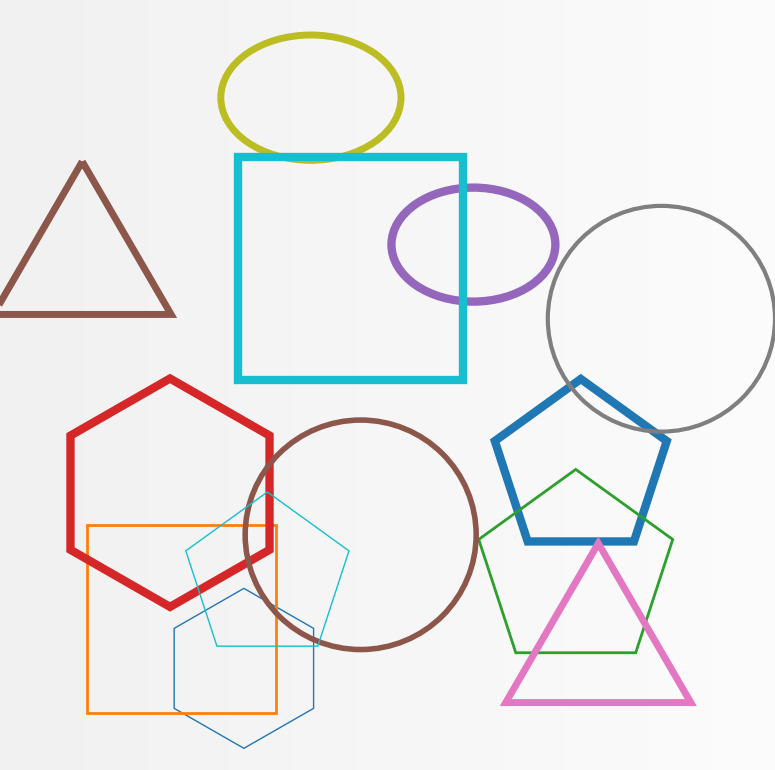[{"shape": "pentagon", "thickness": 3, "radius": 0.58, "center": [0.749, 0.391]}, {"shape": "hexagon", "thickness": 0.5, "radius": 0.52, "center": [0.315, 0.132]}, {"shape": "square", "thickness": 1, "radius": 0.61, "center": [0.234, 0.196]}, {"shape": "pentagon", "thickness": 1, "radius": 0.66, "center": [0.743, 0.259]}, {"shape": "hexagon", "thickness": 3, "radius": 0.74, "center": [0.219, 0.36]}, {"shape": "oval", "thickness": 3, "radius": 0.53, "center": [0.611, 0.682]}, {"shape": "circle", "thickness": 2, "radius": 0.75, "center": [0.465, 0.305]}, {"shape": "triangle", "thickness": 2.5, "radius": 0.66, "center": [0.106, 0.658]}, {"shape": "triangle", "thickness": 2.5, "radius": 0.69, "center": [0.772, 0.156]}, {"shape": "circle", "thickness": 1.5, "radius": 0.73, "center": [0.853, 0.586]}, {"shape": "oval", "thickness": 2.5, "radius": 0.58, "center": [0.401, 0.873]}, {"shape": "square", "thickness": 3, "radius": 0.73, "center": [0.452, 0.652]}, {"shape": "pentagon", "thickness": 0.5, "radius": 0.55, "center": [0.345, 0.25]}]